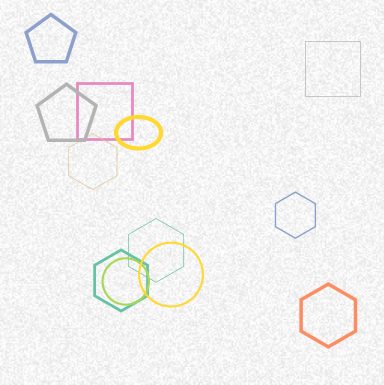[{"shape": "hexagon", "thickness": 0.5, "radius": 0.41, "center": [0.405, 0.35]}, {"shape": "hexagon", "thickness": 2, "radius": 0.4, "center": [0.315, 0.271]}, {"shape": "hexagon", "thickness": 2.5, "radius": 0.41, "center": [0.853, 0.181]}, {"shape": "hexagon", "thickness": 1, "radius": 0.3, "center": [0.767, 0.441]}, {"shape": "pentagon", "thickness": 2.5, "radius": 0.34, "center": [0.132, 0.895]}, {"shape": "square", "thickness": 2, "radius": 0.36, "center": [0.272, 0.711]}, {"shape": "circle", "thickness": 1.5, "radius": 0.3, "center": [0.327, 0.269]}, {"shape": "circle", "thickness": 1.5, "radius": 0.41, "center": [0.444, 0.287]}, {"shape": "oval", "thickness": 3, "radius": 0.29, "center": [0.36, 0.655]}, {"shape": "hexagon", "thickness": 0.5, "radius": 0.36, "center": [0.241, 0.58]}, {"shape": "square", "thickness": 0.5, "radius": 0.36, "center": [0.863, 0.821]}, {"shape": "pentagon", "thickness": 2.5, "radius": 0.4, "center": [0.173, 0.701]}]